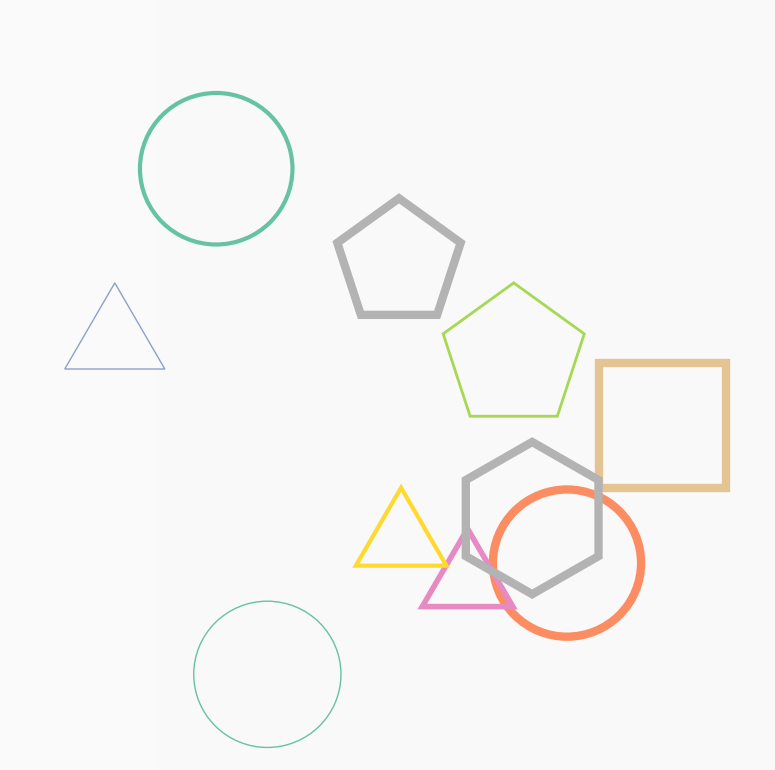[{"shape": "circle", "thickness": 1.5, "radius": 0.49, "center": [0.279, 0.781]}, {"shape": "circle", "thickness": 0.5, "radius": 0.47, "center": [0.345, 0.124]}, {"shape": "circle", "thickness": 3, "radius": 0.48, "center": [0.732, 0.269]}, {"shape": "triangle", "thickness": 0.5, "radius": 0.37, "center": [0.148, 0.558]}, {"shape": "triangle", "thickness": 2, "radius": 0.34, "center": [0.603, 0.246]}, {"shape": "pentagon", "thickness": 1, "radius": 0.48, "center": [0.663, 0.537]}, {"shape": "triangle", "thickness": 1.5, "radius": 0.34, "center": [0.518, 0.299]}, {"shape": "square", "thickness": 3, "radius": 0.41, "center": [0.855, 0.447]}, {"shape": "hexagon", "thickness": 3, "radius": 0.49, "center": [0.687, 0.327]}, {"shape": "pentagon", "thickness": 3, "radius": 0.42, "center": [0.515, 0.659]}]